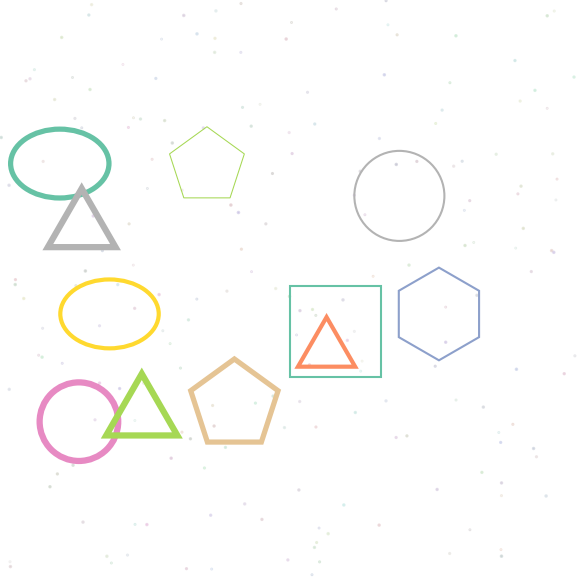[{"shape": "oval", "thickness": 2.5, "radius": 0.43, "center": [0.104, 0.716]}, {"shape": "square", "thickness": 1, "radius": 0.4, "center": [0.581, 0.425]}, {"shape": "triangle", "thickness": 2, "radius": 0.29, "center": [0.565, 0.393]}, {"shape": "hexagon", "thickness": 1, "radius": 0.4, "center": [0.76, 0.455]}, {"shape": "circle", "thickness": 3, "radius": 0.34, "center": [0.137, 0.269]}, {"shape": "pentagon", "thickness": 0.5, "radius": 0.34, "center": [0.358, 0.712]}, {"shape": "triangle", "thickness": 3, "radius": 0.36, "center": [0.246, 0.281]}, {"shape": "oval", "thickness": 2, "radius": 0.43, "center": [0.19, 0.456]}, {"shape": "pentagon", "thickness": 2.5, "radius": 0.4, "center": [0.406, 0.298]}, {"shape": "circle", "thickness": 1, "radius": 0.39, "center": [0.692, 0.66]}, {"shape": "triangle", "thickness": 3, "radius": 0.34, "center": [0.141, 0.605]}]